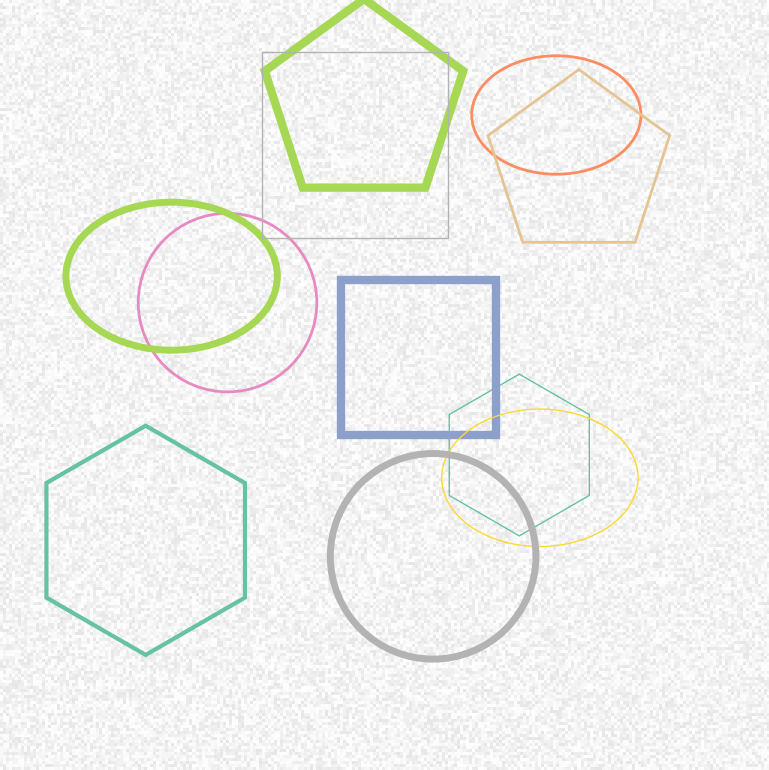[{"shape": "hexagon", "thickness": 0.5, "radius": 0.53, "center": [0.674, 0.409]}, {"shape": "hexagon", "thickness": 1.5, "radius": 0.74, "center": [0.189, 0.298]}, {"shape": "oval", "thickness": 1, "radius": 0.55, "center": [0.722, 0.851]}, {"shape": "square", "thickness": 3, "radius": 0.5, "center": [0.543, 0.535]}, {"shape": "circle", "thickness": 1, "radius": 0.58, "center": [0.295, 0.607]}, {"shape": "pentagon", "thickness": 3, "radius": 0.68, "center": [0.473, 0.866]}, {"shape": "oval", "thickness": 2.5, "radius": 0.69, "center": [0.223, 0.641]}, {"shape": "oval", "thickness": 0.5, "radius": 0.64, "center": [0.701, 0.379]}, {"shape": "pentagon", "thickness": 1, "radius": 0.62, "center": [0.752, 0.786]}, {"shape": "circle", "thickness": 2.5, "radius": 0.67, "center": [0.563, 0.277]}, {"shape": "square", "thickness": 0.5, "radius": 0.6, "center": [0.461, 0.812]}]